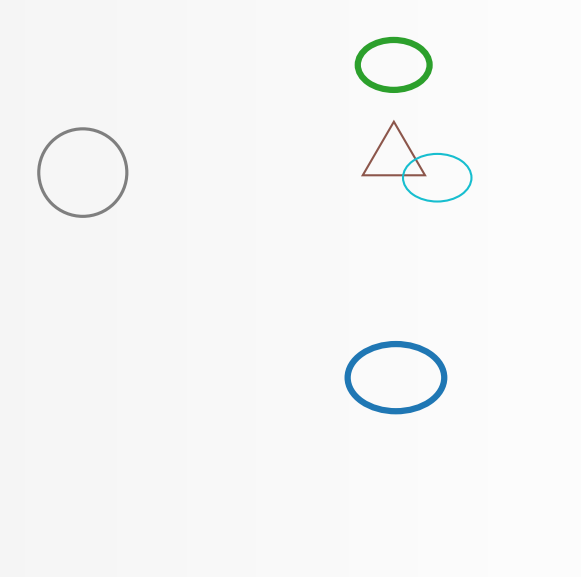[{"shape": "oval", "thickness": 3, "radius": 0.42, "center": [0.681, 0.345]}, {"shape": "oval", "thickness": 3, "radius": 0.31, "center": [0.677, 0.887]}, {"shape": "triangle", "thickness": 1, "radius": 0.31, "center": [0.678, 0.727]}, {"shape": "circle", "thickness": 1.5, "radius": 0.38, "center": [0.142, 0.7]}, {"shape": "oval", "thickness": 1, "radius": 0.29, "center": [0.752, 0.691]}]